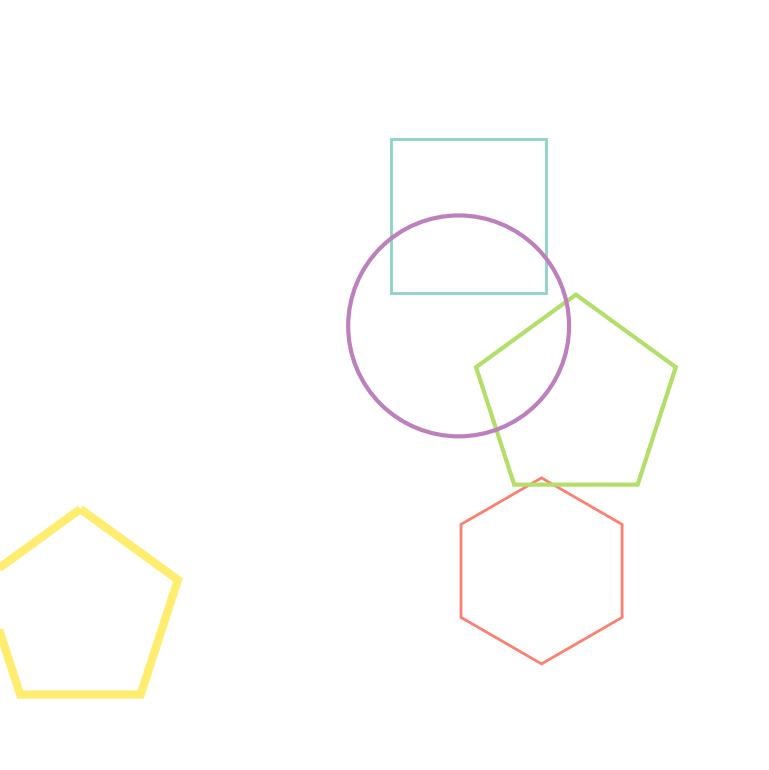[{"shape": "square", "thickness": 1, "radius": 0.5, "center": [0.609, 0.72]}, {"shape": "hexagon", "thickness": 1, "radius": 0.6, "center": [0.703, 0.259]}, {"shape": "pentagon", "thickness": 1.5, "radius": 0.68, "center": [0.748, 0.481]}, {"shape": "circle", "thickness": 1.5, "radius": 0.72, "center": [0.596, 0.577]}, {"shape": "pentagon", "thickness": 3, "radius": 0.67, "center": [0.104, 0.206]}]